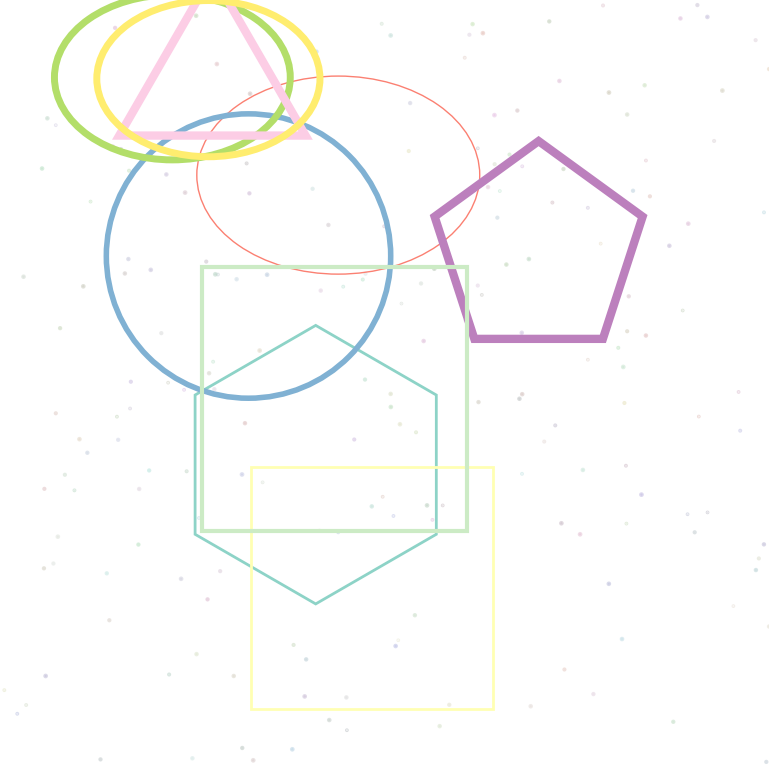[{"shape": "hexagon", "thickness": 1, "radius": 0.9, "center": [0.41, 0.397]}, {"shape": "square", "thickness": 1, "radius": 0.79, "center": [0.484, 0.236]}, {"shape": "oval", "thickness": 0.5, "radius": 0.92, "center": [0.439, 0.773]}, {"shape": "circle", "thickness": 2, "radius": 0.92, "center": [0.323, 0.667]}, {"shape": "oval", "thickness": 2.5, "radius": 0.77, "center": [0.224, 0.9]}, {"shape": "triangle", "thickness": 3, "radius": 0.7, "center": [0.276, 0.894]}, {"shape": "pentagon", "thickness": 3, "radius": 0.71, "center": [0.699, 0.675]}, {"shape": "square", "thickness": 1.5, "radius": 0.86, "center": [0.435, 0.482]}, {"shape": "oval", "thickness": 2.5, "radius": 0.72, "center": [0.271, 0.898]}]